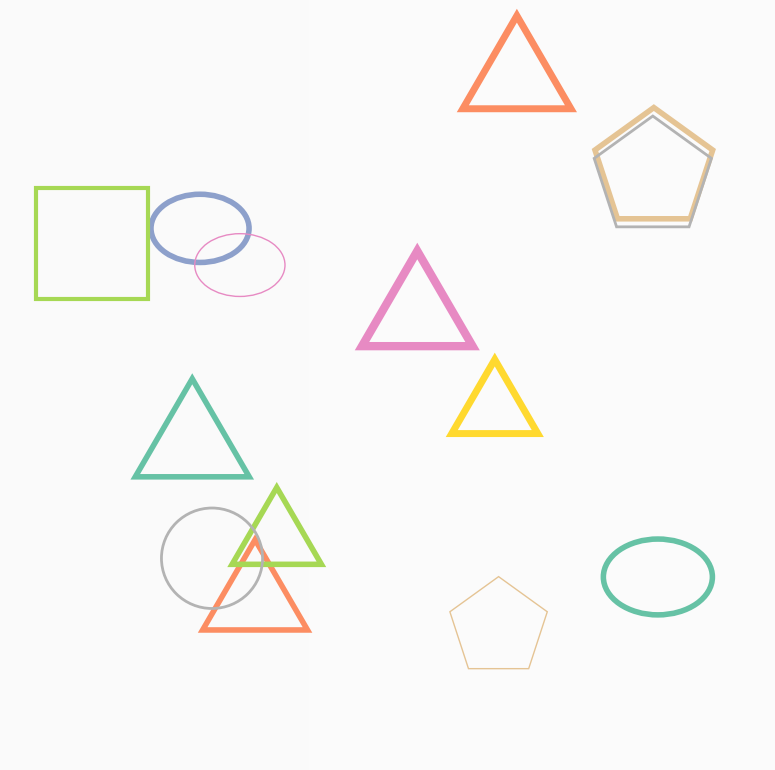[{"shape": "triangle", "thickness": 2, "radius": 0.42, "center": [0.248, 0.423]}, {"shape": "oval", "thickness": 2, "radius": 0.35, "center": [0.849, 0.251]}, {"shape": "triangle", "thickness": 2, "radius": 0.39, "center": [0.329, 0.221]}, {"shape": "triangle", "thickness": 2.5, "radius": 0.4, "center": [0.667, 0.899]}, {"shape": "oval", "thickness": 2, "radius": 0.32, "center": [0.258, 0.703]}, {"shape": "triangle", "thickness": 3, "radius": 0.41, "center": [0.538, 0.592]}, {"shape": "oval", "thickness": 0.5, "radius": 0.29, "center": [0.31, 0.656]}, {"shape": "square", "thickness": 1.5, "radius": 0.36, "center": [0.119, 0.684]}, {"shape": "triangle", "thickness": 2, "radius": 0.33, "center": [0.357, 0.3]}, {"shape": "triangle", "thickness": 2.5, "radius": 0.32, "center": [0.638, 0.469]}, {"shape": "pentagon", "thickness": 2, "radius": 0.4, "center": [0.844, 0.78]}, {"shape": "pentagon", "thickness": 0.5, "radius": 0.33, "center": [0.643, 0.185]}, {"shape": "pentagon", "thickness": 1, "radius": 0.4, "center": [0.842, 0.77]}, {"shape": "circle", "thickness": 1, "radius": 0.33, "center": [0.274, 0.275]}]